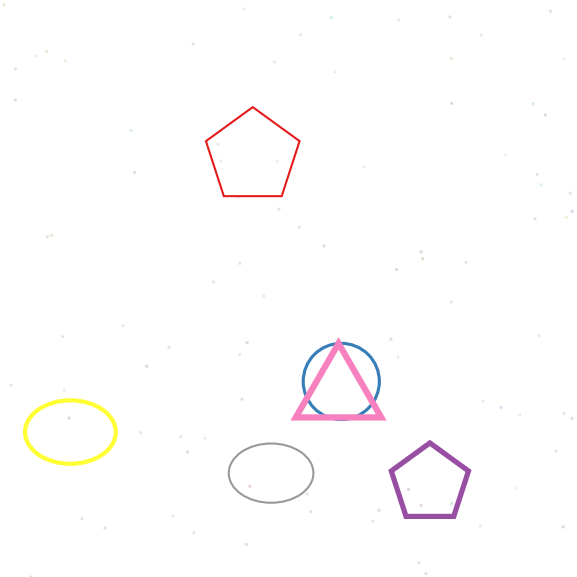[{"shape": "pentagon", "thickness": 1, "radius": 0.43, "center": [0.438, 0.728]}, {"shape": "circle", "thickness": 1.5, "radius": 0.33, "center": [0.591, 0.339]}, {"shape": "pentagon", "thickness": 2.5, "radius": 0.35, "center": [0.744, 0.162]}, {"shape": "oval", "thickness": 2, "radius": 0.39, "center": [0.122, 0.251]}, {"shape": "triangle", "thickness": 3, "radius": 0.43, "center": [0.586, 0.319]}, {"shape": "oval", "thickness": 1, "radius": 0.37, "center": [0.469, 0.18]}]